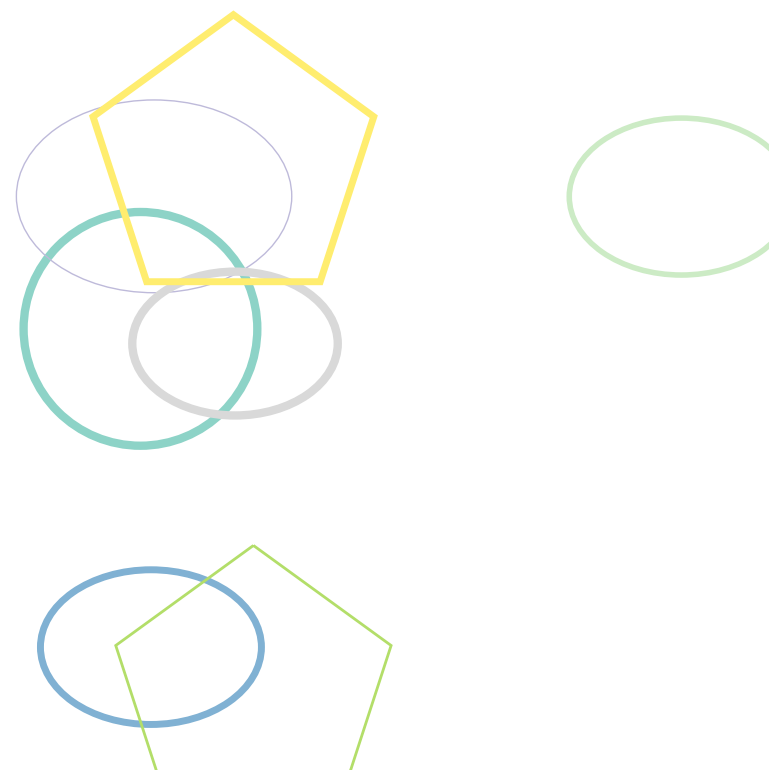[{"shape": "circle", "thickness": 3, "radius": 0.76, "center": [0.182, 0.573]}, {"shape": "oval", "thickness": 0.5, "radius": 0.89, "center": [0.2, 0.745]}, {"shape": "oval", "thickness": 2.5, "radius": 0.72, "center": [0.196, 0.16]}, {"shape": "pentagon", "thickness": 1, "radius": 0.94, "center": [0.329, 0.104]}, {"shape": "oval", "thickness": 3, "radius": 0.67, "center": [0.305, 0.554]}, {"shape": "oval", "thickness": 2, "radius": 0.73, "center": [0.885, 0.745]}, {"shape": "pentagon", "thickness": 2.5, "radius": 0.96, "center": [0.303, 0.789]}]